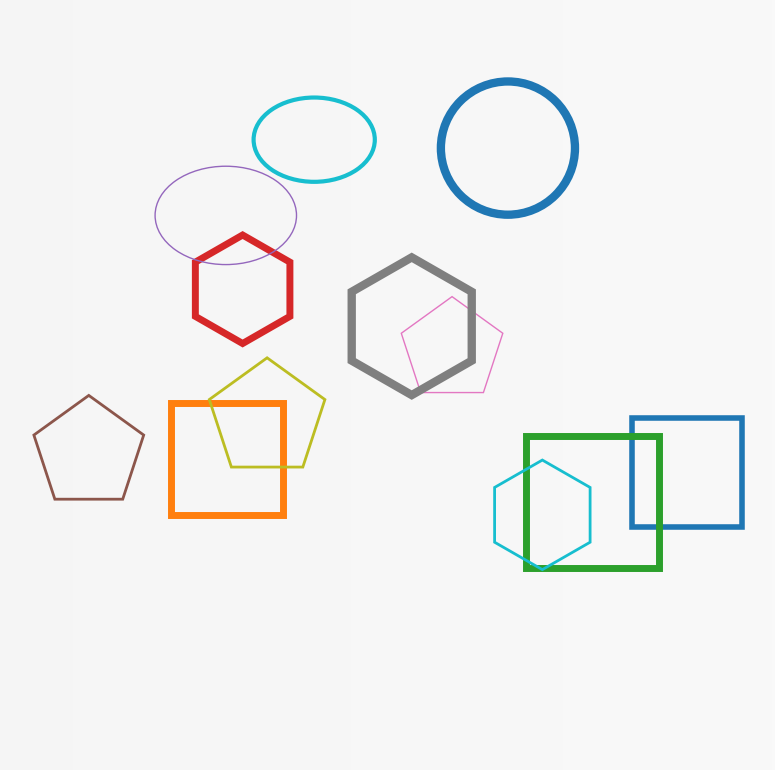[{"shape": "square", "thickness": 2, "radius": 0.35, "center": [0.886, 0.386]}, {"shape": "circle", "thickness": 3, "radius": 0.43, "center": [0.655, 0.808]}, {"shape": "square", "thickness": 2.5, "radius": 0.36, "center": [0.293, 0.404]}, {"shape": "square", "thickness": 2.5, "radius": 0.43, "center": [0.765, 0.349]}, {"shape": "hexagon", "thickness": 2.5, "radius": 0.35, "center": [0.313, 0.624]}, {"shape": "oval", "thickness": 0.5, "radius": 0.46, "center": [0.291, 0.72]}, {"shape": "pentagon", "thickness": 1, "radius": 0.37, "center": [0.115, 0.412]}, {"shape": "pentagon", "thickness": 0.5, "radius": 0.34, "center": [0.583, 0.546]}, {"shape": "hexagon", "thickness": 3, "radius": 0.45, "center": [0.531, 0.576]}, {"shape": "pentagon", "thickness": 1, "radius": 0.39, "center": [0.345, 0.457]}, {"shape": "hexagon", "thickness": 1, "radius": 0.36, "center": [0.7, 0.331]}, {"shape": "oval", "thickness": 1.5, "radius": 0.39, "center": [0.405, 0.819]}]